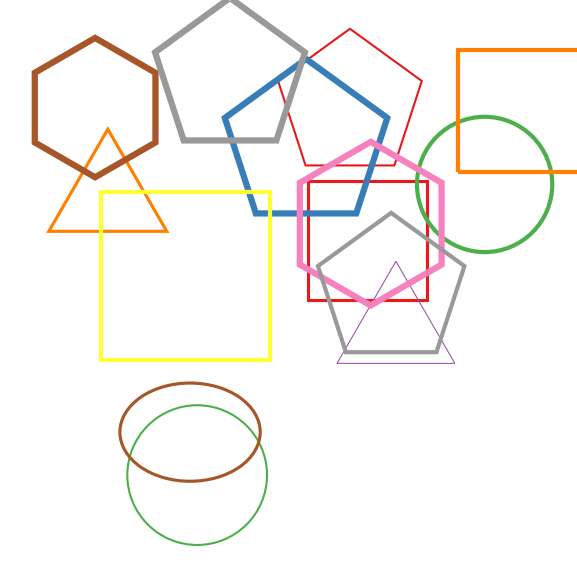[{"shape": "pentagon", "thickness": 1, "radius": 0.65, "center": [0.606, 0.818]}, {"shape": "square", "thickness": 1.5, "radius": 0.51, "center": [0.636, 0.583]}, {"shape": "pentagon", "thickness": 3, "radius": 0.74, "center": [0.53, 0.749]}, {"shape": "circle", "thickness": 2, "radius": 0.59, "center": [0.839, 0.68]}, {"shape": "circle", "thickness": 1, "radius": 0.6, "center": [0.341, 0.176]}, {"shape": "triangle", "thickness": 0.5, "radius": 0.59, "center": [0.686, 0.429]}, {"shape": "triangle", "thickness": 1.5, "radius": 0.59, "center": [0.187, 0.658]}, {"shape": "square", "thickness": 2, "radius": 0.53, "center": [0.898, 0.807]}, {"shape": "square", "thickness": 2, "radius": 0.73, "center": [0.321, 0.521]}, {"shape": "hexagon", "thickness": 3, "radius": 0.6, "center": [0.165, 0.813]}, {"shape": "oval", "thickness": 1.5, "radius": 0.61, "center": [0.329, 0.251]}, {"shape": "hexagon", "thickness": 3, "radius": 0.71, "center": [0.642, 0.612]}, {"shape": "pentagon", "thickness": 3, "radius": 0.68, "center": [0.398, 0.866]}, {"shape": "pentagon", "thickness": 2, "radius": 0.67, "center": [0.677, 0.497]}]